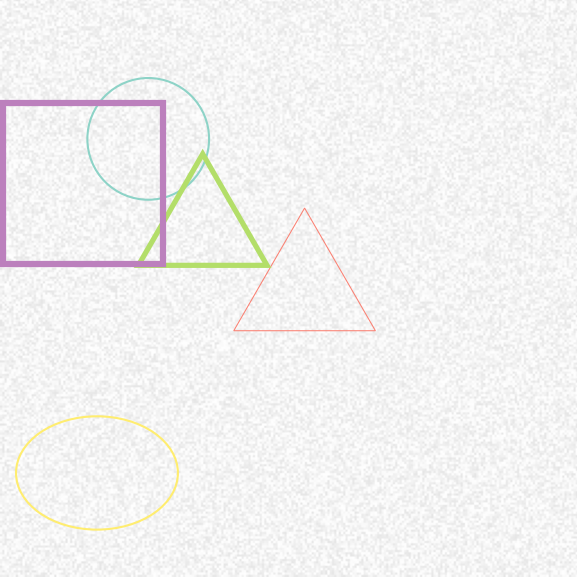[{"shape": "circle", "thickness": 1, "radius": 0.53, "center": [0.257, 0.759]}, {"shape": "triangle", "thickness": 0.5, "radius": 0.71, "center": [0.527, 0.497]}, {"shape": "triangle", "thickness": 2.5, "radius": 0.64, "center": [0.351, 0.604]}, {"shape": "square", "thickness": 3, "radius": 0.7, "center": [0.144, 0.682]}, {"shape": "oval", "thickness": 1, "radius": 0.7, "center": [0.168, 0.18]}]